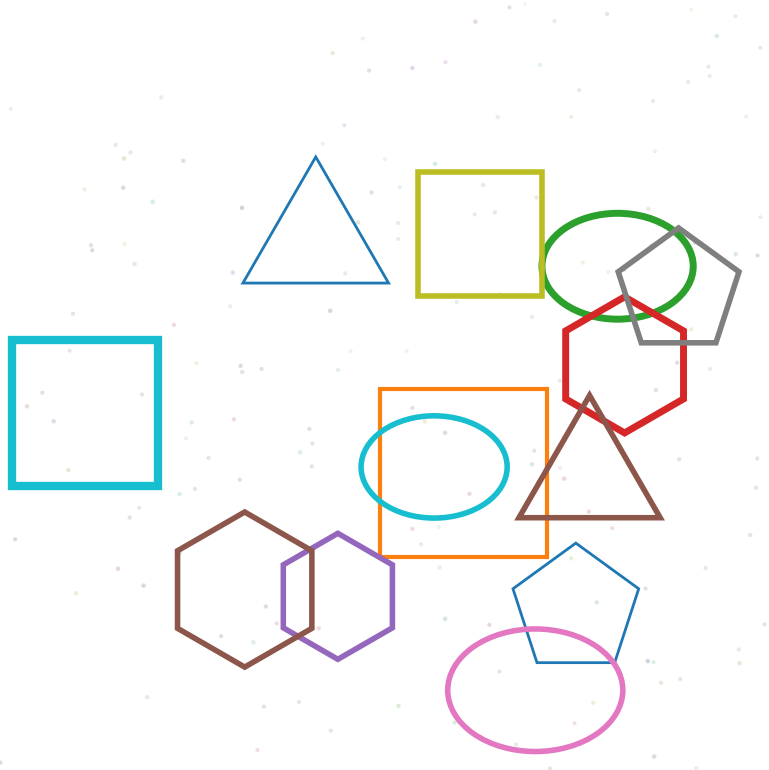[{"shape": "triangle", "thickness": 1, "radius": 0.55, "center": [0.41, 0.687]}, {"shape": "pentagon", "thickness": 1, "radius": 0.43, "center": [0.748, 0.209]}, {"shape": "square", "thickness": 1.5, "radius": 0.54, "center": [0.602, 0.386]}, {"shape": "oval", "thickness": 2.5, "radius": 0.49, "center": [0.802, 0.654]}, {"shape": "hexagon", "thickness": 2.5, "radius": 0.44, "center": [0.811, 0.526]}, {"shape": "hexagon", "thickness": 2, "radius": 0.41, "center": [0.439, 0.226]}, {"shape": "hexagon", "thickness": 2, "radius": 0.5, "center": [0.318, 0.234]}, {"shape": "triangle", "thickness": 2, "radius": 0.53, "center": [0.766, 0.381]}, {"shape": "oval", "thickness": 2, "radius": 0.57, "center": [0.695, 0.104]}, {"shape": "pentagon", "thickness": 2, "radius": 0.41, "center": [0.881, 0.622]}, {"shape": "square", "thickness": 2, "radius": 0.4, "center": [0.623, 0.696]}, {"shape": "square", "thickness": 3, "radius": 0.47, "center": [0.111, 0.463]}, {"shape": "oval", "thickness": 2, "radius": 0.47, "center": [0.564, 0.394]}]